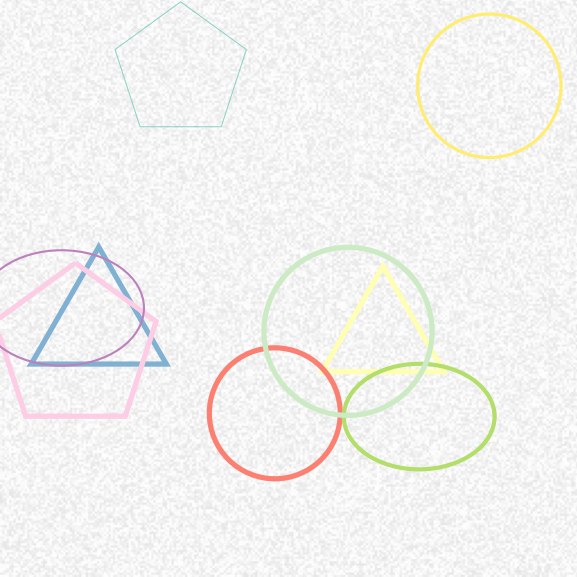[{"shape": "pentagon", "thickness": 0.5, "radius": 0.6, "center": [0.313, 0.876]}, {"shape": "triangle", "thickness": 2.5, "radius": 0.61, "center": [0.663, 0.417]}, {"shape": "circle", "thickness": 2.5, "radius": 0.57, "center": [0.476, 0.283]}, {"shape": "triangle", "thickness": 2.5, "radius": 0.68, "center": [0.171, 0.436]}, {"shape": "oval", "thickness": 2, "radius": 0.65, "center": [0.726, 0.278]}, {"shape": "pentagon", "thickness": 2.5, "radius": 0.73, "center": [0.131, 0.397]}, {"shape": "oval", "thickness": 1, "radius": 0.71, "center": [0.107, 0.466]}, {"shape": "circle", "thickness": 2.5, "radius": 0.73, "center": [0.603, 0.425]}, {"shape": "circle", "thickness": 1.5, "radius": 0.62, "center": [0.847, 0.851]}]